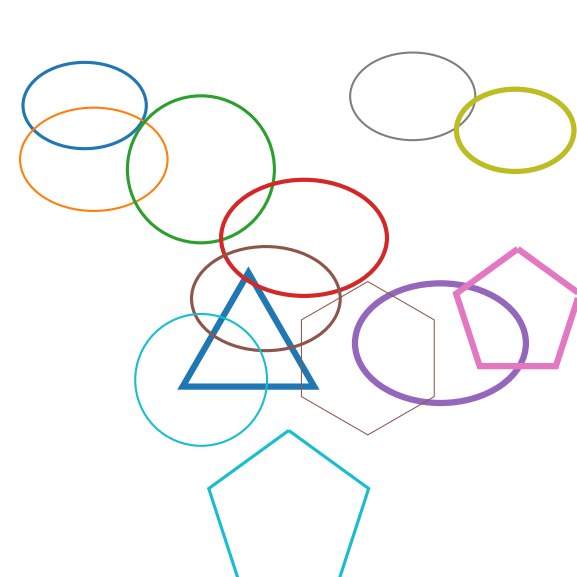[{"shape": "oval", "thickness": 1.5, "radius": 0.53, "center": [0.147, 0.816]}, {"shape": "triangle", "thickness": 3, "radius": 0.66, "center": [0.43, 0.395]}, {"shape": "oval", "thickness": 1, "radius": 0.64, "center": [0.162, 0.723]}, {"shape": "circle", "thickness": 1.5, "radius": 0.64, "center": [0.348, 0.706]}, {"shape": "oval", "thickness": 2, "radius": 0.72, "center": [0.526, 0.587]}, {"shape": "oval", "thickness": 3, "radius": 0.74, "center": [0.763, 0.405]}, {"shape": "hexagon", "thickness": 0.5, "radius": 0.66, "center": [0.637, 0.379]}, {"shape": "oval", "thickness": 1.5, "radius": 0.64, "center": [0.46, 0.482]}, {"shape": "pentagon", "thickness": 3, "radius": 0.56, "center": [0.897, 0.456]}, {"shape": "oval", "thickness": 1, "radius": 0.54, "center": [0.715, 0.832]}, {"shape": "oval", "thickness": 2.5, "radius": 0.51, "center": [0.892, 0.773]}, {"shape": "pentagon", "thickness": 1.5, "radius": 0.73, "center": [0.5, 0.108]}, {"shape": "circle", "thickness": 1, "radius": 0.57, "center": [0.348, 0.341]}]